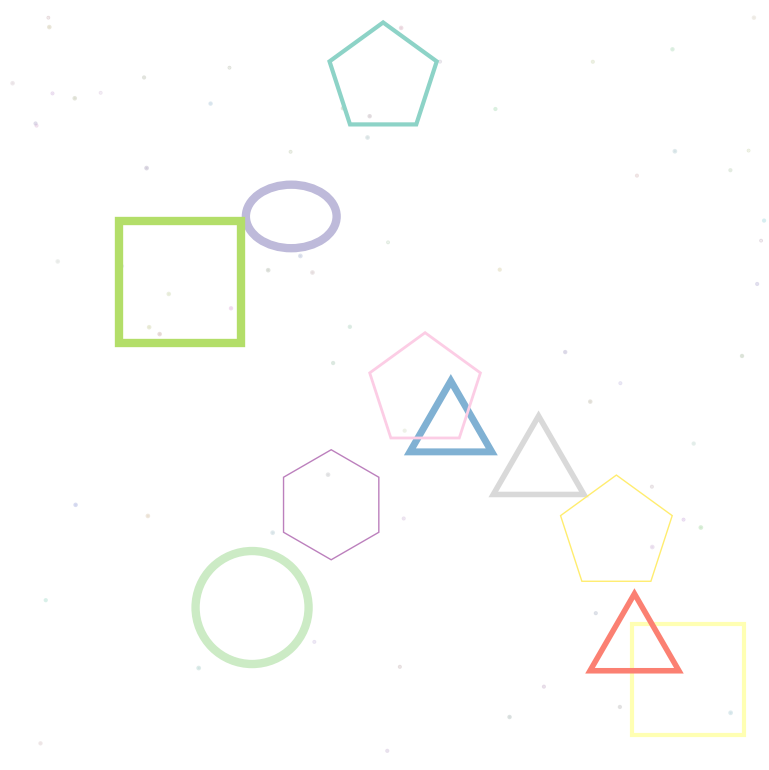[{"shape": "pentagon", "thickness": 1.5, "radius": 0.37, "center": [0.498, 0.898]}, {"shape": "square", "thickness": 1.5, "radius": 0.36, "center": [0.894, 0.117]}, {"shape": "oval", "thickness": 3, "radius": 0.29, "center": [0.378, 0.719]}, {"shape": "triangle", "thickness": 2, "radius": 0.33, "center": [0.824, 0.162]}, {"shape": "triangle", "thickness": 2.5, "radius": 0.31, "center": [0.585, 0.444]}, {"shape": "square", "thickness": 3, "radius": 0.4, "center": [0.234, 0.634]}, {"shape": "pentagon", "thickness": 1, "radius": 0.38, "center": [0.552, 0.492]}, {"shape": "triangle", "thickness": 2, "radius": 0.34, "center": [0.699, 0.392]}, {"shape": "hexagon", "thickness": 0.5, "radius": 0.36, "center": [0.43, 0.344]}, {"shape": "circle", "thickness": 3, "radius": 0.37, "center": [0.327, 0.211]}, {"shape": "pentagon", "thickness": 0.5, "radius": 0.38, "center": [0.8, 0.307]}]